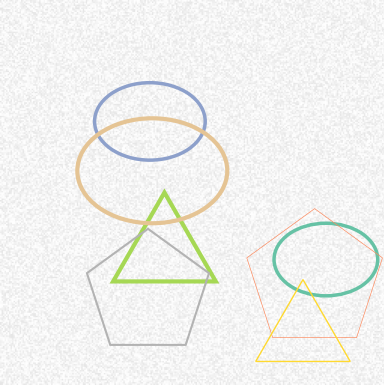[{"shape": "oval", "thickness": 2.5, "radius": 0.67, "center": [0.846, 0.326]}, {"shape": "pentagon", "thickness": 0.5, "radius": 0.93, "center": [0.817, 0.273]}, {"shape": "oval", "thickness": 2.5, "radius": 0.72, "center": [0.389, 0.685]}, {"shape": "triangle", "thickness": 3, "radius": 0.77, "center": [0.427, 0.346]}, {"shape": "triangle", "thickness": 1, "radius": 0.71, "center": [0.787, 0.132]}, {"shape": "oval", "thickness": 3, "radius": 0.97, "center": [0.396, 0.556]}, {"shape": "pentagon", "thickness": 1.5, "radius": 0.83, "center": [0.384, 0.239]}]